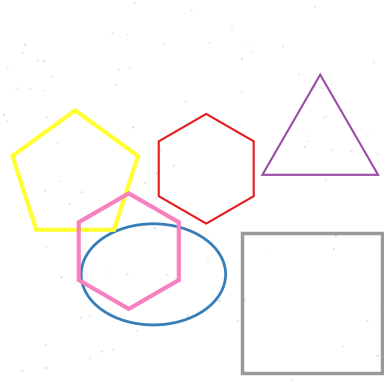[{"shape": "hexagon", "thickness": 1.5, "radius": 0.71, "center": [0.536, 0.562]}, {"shape": "oval", "thickness": 2, "radius": 0.94, "center": [0.398, 0.287]}, {"shape": "triangle", "thickness": 1.5, "radius": 0.87, "center": [0.832, 0.633]}, {"shape": "pentagon", "thickness": 3, "radius": 0.86, "center": [0.195, 0.542]}, {"shape": "hexagon", "thickness": 3, "radius": 0.75, "center": [0.334, 0.348]}, {"shape": "square", "thickness": 2.5, "radius": 0.91, "center": [0.811, 0.213]}]